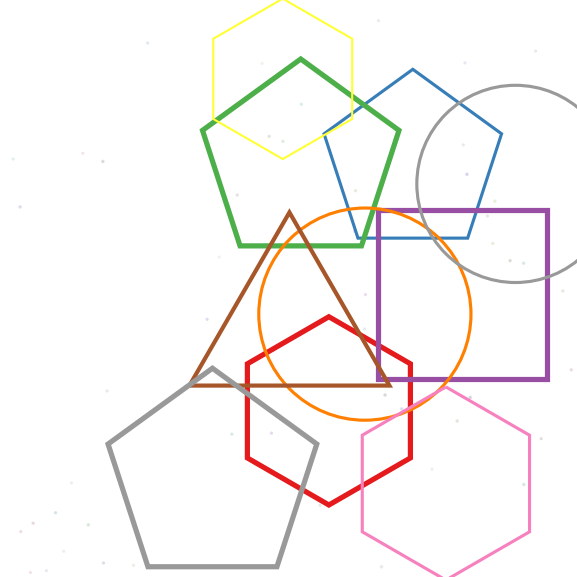[{"shape": "hexagon", "thickness": 2.5, "radius": 0.81, "center": [0.57, 0.288]}, {"shape": "pentagon", "thickness": 1.5, "radius": 0.81, "center": [0.715, 0.718]}, {"shape": "pentagon", "thickness": 2.5, "radius": 0.89, "center": [0.521, 0.718]}, {"shape": "square", "thickness": 2.5, "radius": 0.73, "center": [0.801, 0.489]}, {"shape": "circle", "thickness": 1.5, "radius": 0.92, "center": [0.632, 0.455]}, {"shape": "hexagon", "thickness": 1, "radius": 0.69, "center": [0.49, 0.863]}, {"shape": "triangle", "thickness": 2, "radius": 1.0, "center": [0.501, 0.431]}, {"shape": "hexagon", "thickness": 1.5, "radius": 0.84, "center": [0.772, 0.162]}, {"shape": "circle", "thickness": 1.5, "radius": 0.85, "center": [0.893, 0.681]}, {"shape": "pentagon", "thickness": 2.5, "radius": 0.95, "center": [0.368, 0.171]}]